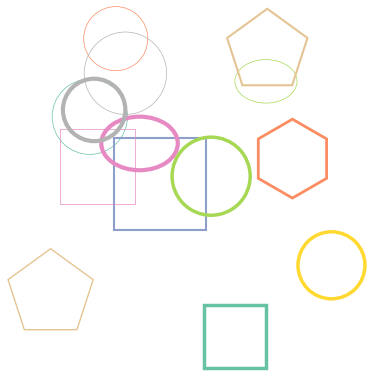[{"shape": "circle", "thickness": 0.5, "radius": 0.49, "center": [0.233, 0.697]}, {"shape": "square", "thickness": 2.5, "radius": 0.4, "center": [0.611, 0.126]}, {"shape": "circle", "thickness": 0.5, "radius": 0.42, "center": [0.301, 0.9]}, {"shape": "hexagon", "thickness": 2, "radius": 0.51, "center": [0.76, 0.588]}, {"shape": "square", "thickness": 1.5, "radius": 0.6, "center": [0.417, 0.523]}, {"shape": "oval", "thickness": 3, "radius": 0.5, "center": [0.362, 0.627]}, {"shape": "square", "thickness": 0.5, "radius": 0.49, "center": [0.252, 0.567]}, {"shape": "oval", "thickness": 0.5, "radius": 0.4, "center": [0.691, 0.789]}, {"shape": "circle", "thickness": 2.5, "radius": 0.51, "center": [0.548, 0.542]}, {"shape": "circle", "thickness": 2.5, "radius": 0.44, "center": [0.861, 0.311]}, {"shape": "pentagon", "thickness": 1, "radius": 0.58, "center": [0.131, 0.238]}, {"shape": "pentagon", "thickness": 1.5, "radius": 0.55, "center": [0.694, 0.867]}, {"shape": "circle", "thickness": 3, "radius": 0.41, "center": [0.245, 0.714]}, {"shape": "circle", "thickness": 0.5, "radius": 0.54, "center": [0.326, 0.81]}]